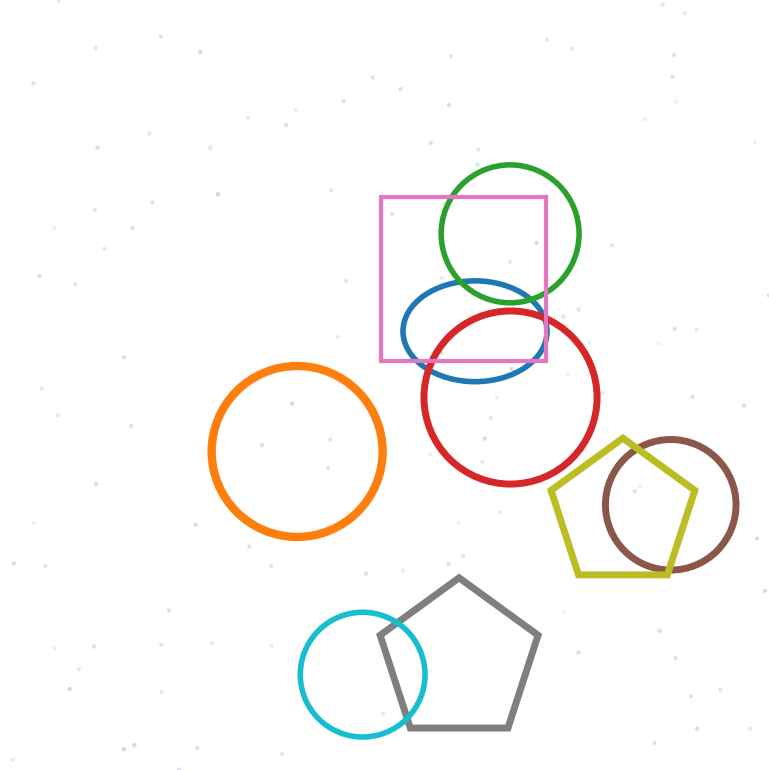[{"shape": "oval", "thickness": 2, "radius": 0.47, "center": [0.617, 0.57]}, {"shape": "circle", "thickness": 3, "radius": 0.56, "center": [0.386, 0.414]}, {"shape": "circle", "thickness": 2, "radius": 0.45, "center": [0.662, 0.696]}, {"shape": "circle", "thickness": 2.5, "radius": 0.56, "center": [0.663, 0.484]}, {"shape": "circle", "thickness": 2.5, "radius": 0.42, "center": [0.871, 0.344]}, {"shape": "square", "thickness": 1.5, "radius": 0.53, "center": [0.602, 0.637]}, {"shape": "pentagon", "thickness": 2.5, "radius": 0.54, "center": [0.596, 0.142]}, {"shape": "pentagon", "thickness": 2.5, "radius": 0.49, "center": [0.809, 0.333]}, {"shape": "circle", "thickness": 2, "radius": 0.4, "center": [0.471, 0.124]}]